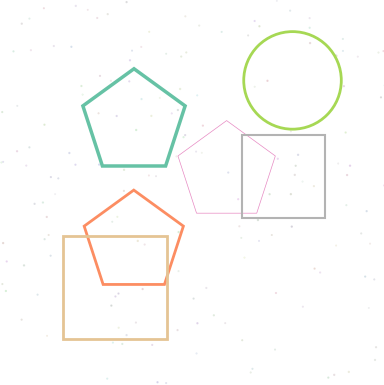[{"shape": "pentagon", "thickness": 2.5, "radius": 0.7, "center": [0.348, 0.682]}, {"shape": "pentagon", "thickness": 2, "radius": 0.68, "center": [0.347, 0.371]}, {"shape": "pentagon", "thickness": 0.5, "radius": 0.66, "center": [0.589, 0.554]}, {"shape": "circle", "thickness": 2, "radius": 0.63, "center": [0.76, 0.791]}, {"shape": "square", "thickness": 2, "radius": 0.67, "center": [0.299, 0.254]}, {"shape": "square", "thickness": 1.5, "radius": 0.54, "center": [0.736, 0.541]}]